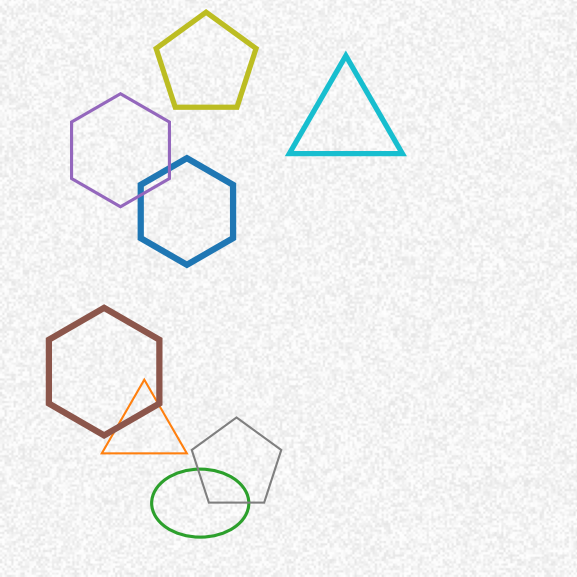[{"shape": "hexagon", "thickness": 3, "radius": 0.46, "center": [0.324, 0.633]}, {"shape": "triangle", "thickness": 1, "radius": 0.43, "center": [0.25, 0.257]}, {"shape": "oval", "thickness": 1.5, "radius": 0.42, "center": [0.347, 0.128]}, {"shape": "hexagon", "thickness": 1.5, "radius": 0.49, "center": [0.209, 0.739]}, {"shape": "hexagon", "thickness": 3, "radius": 0.55, "center": [0.18, 0.356]}, {"shape": "pentagon", "thickness": 1, "radius": 0.41, "center": [0.41, 0.195]}, {"shape": "pentagon", "thickness": 2.5, "radius": 0.45, "center": [0.357, 0.887]}, {"shape": "triangle", "thickness": 2.5, "radius": 0.57, "center": [0.599, 0.79]}]